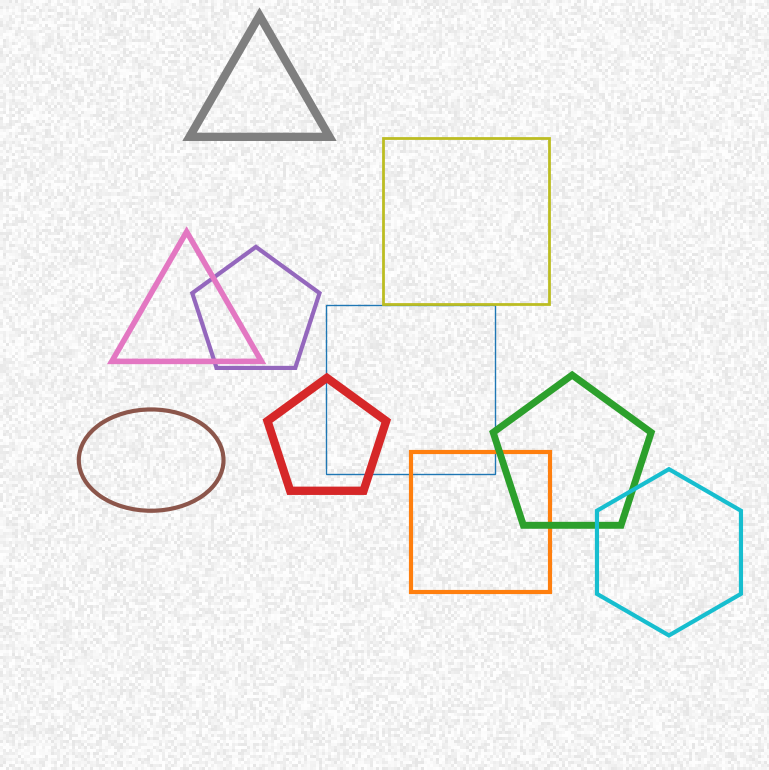[{"shape": "square", "thickness": 0.5, "radius": 0.55, "center": [0.533, 0.494]}, {"shape": "square", "thickness": 1.5, "radius": 0.45, "center": [0.624, 0.322]}, {"shape": "pentagon", "thickness": 2.5, "radius": 0.54, "center": [0.743, 0.405]}, {"shape": "pentagon", "thickness": 3, "radius": 0.41, "center": [0.424, 0.428]}, {"shape": "pentagon", "thickness": 1.5, "radius": 0.43, "center": [0.332, 0.592]}, {"shape": "oval", "thickness": 1.5, "radius": 0.47, "center": [0.196, 0.402]}, {"shape": "triangle", "thickness": 2, "radius": 0.56, "center": [0.242, 0.587]}, {"shape": "triangle", "thickness": 3, "radius": 0.52, "center": [0.337, 0.875]}, {"shape": "square", "thickness": 1, "radius": 0.54, "center": [0.605, 0.713]}, {"shape": "hexagon", "thickness": 1.5, "radius": 0.54, "center": [0.869, 0.283]}]